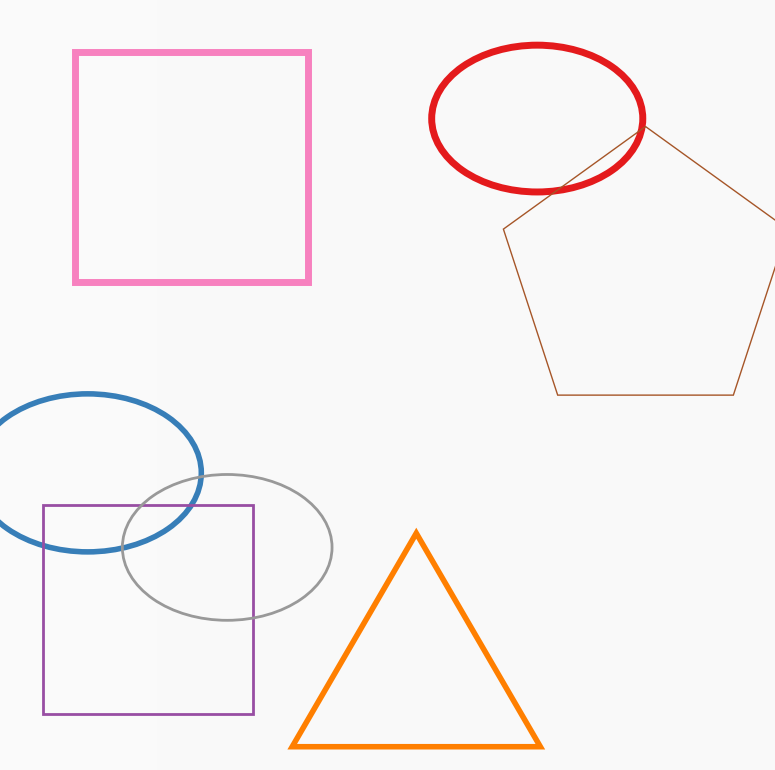[{"shape": "oval", "thickness": 2.5, "radius": 0.68, "center": [0.693, 0.846]}, {"shape": "oval", "thickness": 2, "radius": 0.73, "center": [0.113, 0.386]}, {"shape": "square", "thickness": 1, "radius": 0.68, "center": [0.191, 0.209]}, {"shape": "triangle", "thickness": 2, "radius": 0.92, "center": [0.537, 0.123]}, {"shape": "pentagon", "thickness": 0.5, "radius": 0.96, "center": [0.833, 0.643]}, {"shape": "square", "thickness": 2.5, "radius": 0.75, "center": [0.247, 0.783]}, {"shape": "oval", "thickness": 1, "radius": 0.68, "center": [0.293, 0.289]}]